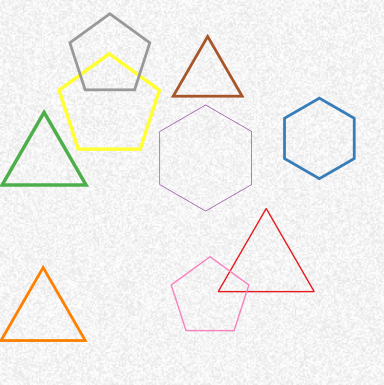[{"shape": "triangle", "thickness": 1, "radius": 0.72, "center": [0.691, 0.315]}, {"shape": "hexagon", "thickness": 2, "radius": 0.52, "center": [0.83, 0.641]}, {"shape": "triangle", "thickness": 2.5, "radius": 0.63, "center": [0.115, 0.582]}, {"shape": "hexagon", "thickness": 0.5, "radius": 0.69, "center": [0.534, 0.59]}, {"shape": "triangle", "thickness": 2, "radius": 0.63, "center": [0.112, 0.179]}, {"shape": "pentagon", "thickness": 2.5, "radius": 0.68, "center": [0.284, 0.723]}, {"shape": "triangle", "thickness": 2, "radius": 0.52, "center": [0.539, 0.802]}, {"shape": "pentagon", "thickness": 1, "radius": 0.53, "center": [0.546, 0.227]}, {"shape": "pentagon", "thickness": 2, "radius": 0.55, "center": [0.285, 0.855]}]